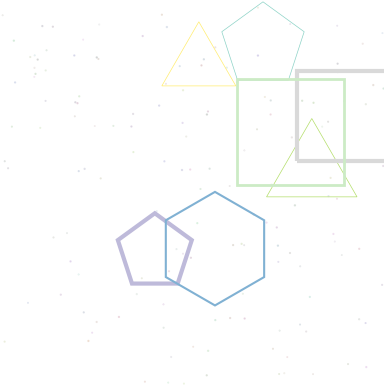[{"shape": "pentagon", "thickness": 0.5, "radius": 0.56, "center": [0.683, 0.883]}, {"shape": "pentagon", "thickness": 3, "radius": 0.5, "center": [0.402, 0.345]}, {"shape": "hexagon", "thickness": 1.5, "radius": 0.74, "center": [0.558, 0.354]}, {"shape": "triangle", "thickness": 0.5, "radius": 0.68, "center": [0.81, 0.557]}, {"shape": "square", "thickness": 3, "radius": 0.58, "center": [0.888, 0.699]}, {"shape": "square", "thickness": 2, "radius": 0.69, "center": [0.754, 0.658]}, {"shape": "triangle", "thickness": 0.5, "radius": 0.55, "center": [0.516, 0.832]}]